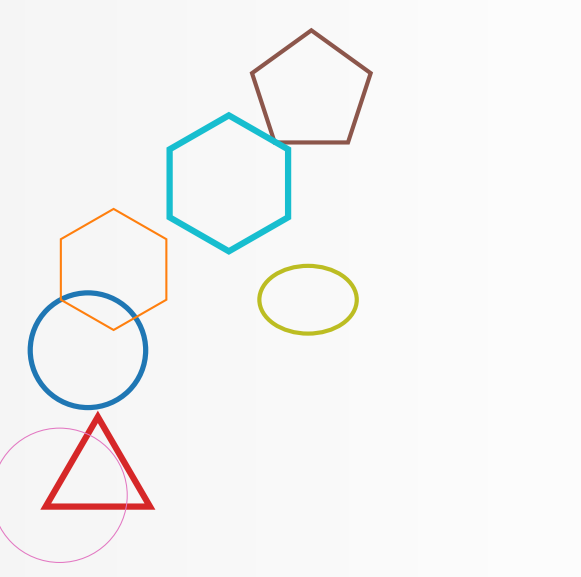[{"shape": "circle", "thickness": 2.5, "radius": 0.5, "center": [0.151, 0.393]}, {"shape": "hexagon", "thickness": 1, "radius": 0.52, "center": [0.195, 0.533]}, {"shape": "triangle", "thickness": 3, "radius": 0.52, "center": [0.168, 0.174]}, {"shape": "pentagon", "thickness": 2, "radius": 0.54, "center": [0.536, 0.839]}, {"shape": "circle", "thickness": 0.5, "radius": 0.58, "center": [0.103, 0.141]}, {"shape": "oval", "thickness": 2, "radius": 0.42, "center": [0.53, 0.48]}, {"shape": "hexagon", "thickness": 3, "radius": 0.59, "center": [0.394, 0.682]}]